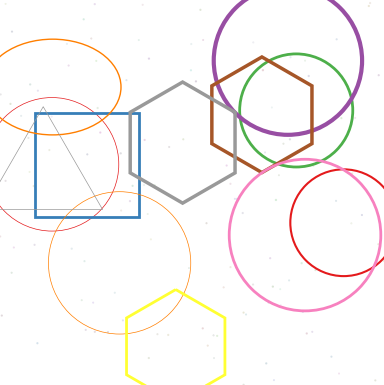[{"shape": "circle", "thickness": 1.5, "radius": 0.69, "center": [0.893, 0.421]}, {"shape": "circle", "thickness": 0.5, "radius": 0.87, "center": [0.135, 0.573]}, {"shape": "square", "thickness": 2, "radius": 0.67, "center": [0.227, 0.572]}, {"shape": "circle", "thickness": 2, "radius": 0.73, "center": [0.769, 0.713]}, {"shape": "circle", "thickness": 3, "radius": 0.96, "center": [0.748, 0.842]}, {"shape": "circle", "thickness": 0.5, "radius": 0.92, "center": [0.311, 0.317]}, {"shape": "oval", "thickness": 1, "radius": 0.89, "center": [0.137, 0.774]}, {"shape": "hexagon", "thickness": 2, "radius": 0.74, "center": [0.456, 0.1]}, {"shape": "hexagon", "thickness": 2.5, "radius": 0.75, "center": [0.68, 0.702]}, {"shape": "circle", "thickness": 2, "radius": 0.98, "center": [0.792, 0.389]}, {"shape": "hexagon", "thickness": 2.5, "radius": 0.79, "center": [0.474, 0.63]}, {"shape": "triangle", "thickness": 0.5, "radius": 0.89, "center": [0.112, 0.545]}]